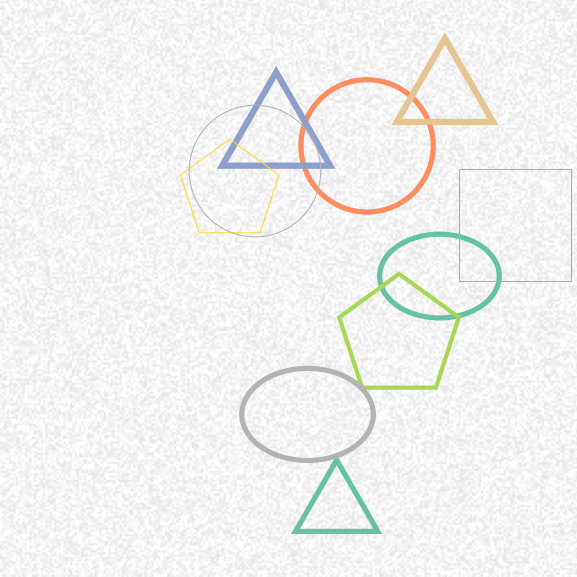[{"shape": "triangle", "thickness": 2.5, "radius": 0.41, "center": [0.583, 0.12]}, {"shape": "oval", "thickness": 2.5, "radius": 0.52, "center": [0.761, 0.521]}, {"shape": "circle", "thickness": 2.5, "radius": 0.57, "center": [0.636, 0.747]}, {"shape": "triangle", "thickness": 3, "radius": 0.54, "center": [0.478, 0.766]}, {"shape": "square", "thickness": 0.5, "radius": 0.48, "center": [0.892, 0.61]}, {"shape": "pentagon", "thickness": 2, "radius": 0.54, "center": [0.691, 0.416]}, {"shape": "pentagon", "thickness": 0.5, "radius": 0.45, "center": [0.398, 0.669]}, {"shape": "triangle", "thickness": 3, "radius": 0.48, "center": [0.77, 0.836]}, {"shape": "circle", "thickness": 0.5, "radius": 0.57, "center": [0.441, 0.703]}, {"shape": "oval", "thickness": 2.5, "radius": 0.57, "center": [0.533, 0.281]}]